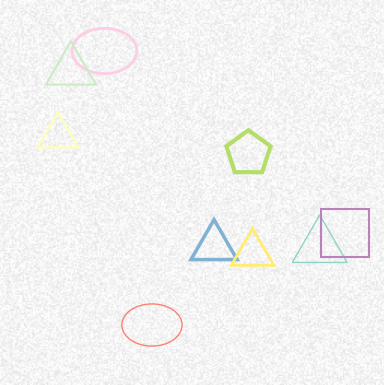[{"shape": "triangle", "thickness": 1, "radius": 0.41, "center": [0.83, 0.359]}, {"shape": "triangle", "thickness": 1.5, "radius": 0.3, "center": [0.15, 0.647]}, {"shape": "oval", "thickness": 1, "radius": 0.39, "center": [0.395, 0.156]}, {"shape": "triangle", "thickness": 2.5, "radius": 0.35, "center": [0.556, 0.36]}, {"shape": "pentagon", "thickness": 3, "radius": 0.3, "center": [0.645, 0.602]}, {"shape": "oval", "thickness": 2, "radius": 0.42, "center": [0.271, 0.868]}, {"shape": "square", "thickness": 1.5, "radius": 0.31, "center": [0.896, 0.395]}, {"shape": "triangle", "thickness": 1.5, "radius": 0.38, "center": [0.184, 0.818]}, {"shape": "triangle", "thickness": 2, "radius": 0.32, "center": [0.656, 0.343]}]